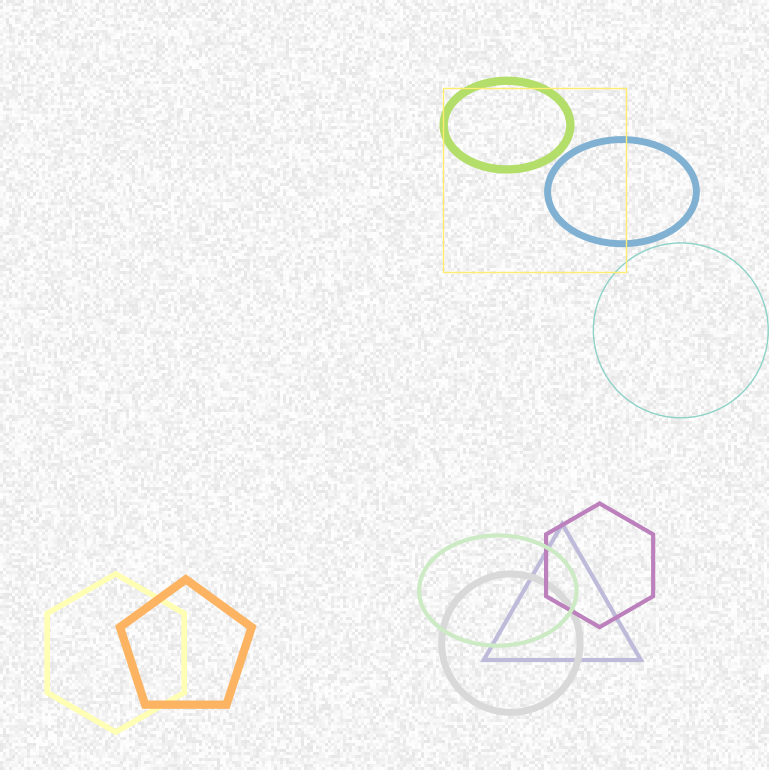[{"shape": "circle", "thickness": 0.5, "radius": 0.57, "center": [0.884, 0.571]}, {"shape": "hexagon", "thickness": 2, "radius": 0.51, "center": [0.15, 0.152]}, {"shape": "triangle", "thickness": 1.5, "radius": 0.59, "center": [0.73, 0.202]}, {"shape": "oval", "thickness": 2.5, "radius": 0.48, "center": [0.808, 0.751]}, {"shape": "pentagon", "thickness": 3, "radius": 0.45, "center": [0.241, 0.158]}, {"shape": "oval", "thickness": 3, "radius": 0.41, "center": [0.658, 0.838]}, {"shape": "circle", "thickness": 2.5, "radius": 0.45, "center": [0.663, 0.165]}, {"shape": "hexagon", "thickness": 1.5, "radius": 0.4, "center": [0.779, 0.266]}, {"shape": "oval", "thickness": 1.5, "radius": 0.51, "center": [0.647, 0.233]}, {"shape": "square", "thickness": 0.5, "radius": 0.6, "center": [0.694, 0.766]}]